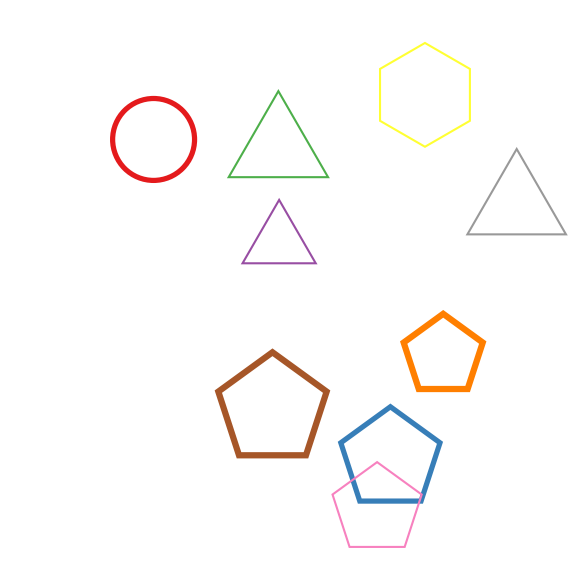[{"shape": "circle", "thickness": 2.5, "radius": 0.35, "center": [0.266, 0.758]}, {"shape": "pentagon", "thickness": 2.5, "radius": 0.45, "center": [0.676, 0.205]}, {"shape": "triangle", "thickness": 1, "radius": 0.5, "center": [0.482, 0.742]}, {"shape": "triangle", "thickness": 1, "radius": 0.37, "center": [0.483, 0.58]}, {"shape": "pentagon", "thickness": 3, "radius": 0.36, "center": [0.767, 0.384]}, {"shape": "hexagon", "thickness": 1, "radius": 0.45, "center": [0.736, 0.835]}, {"shape": "pentagon", "thickness": 3, "radius": 0.49, "center": [0.472, 0.291]}, {"shape": "pentagon", "thickness": 1, "radius": 0.41, "center": [0.653, 0.118]}, {"shape": "triangle", "thickness": 1, "radius": 0.49, "center": [0.895, 0.643]}]